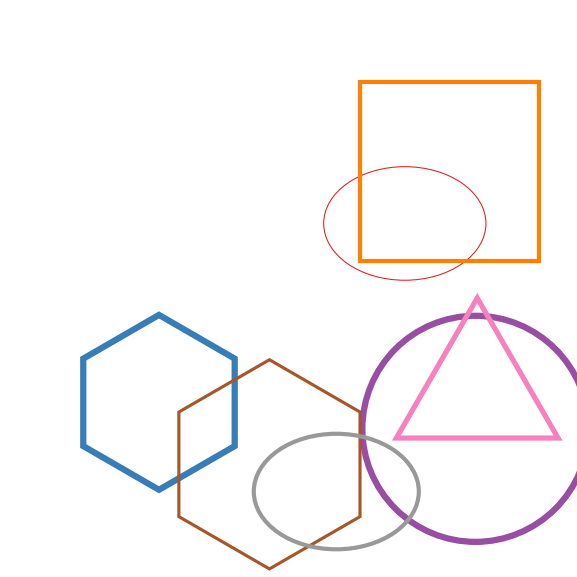[{"shape": "oval", "thickness": 0.5, "radius": 0.7, "center": [0.701, 0.612]}, {"shape": "hexagon", "thickness": 3, "radius": 0.76, "center": [0.275, 0.302]}, {"shape": "circle", "thickness": 3, "radius": 0.98, "center": [0.823, 0.257]}, {"shape": "square", "thickness": 2, "radius": 0.77, "center": [0.779, 0.702]}, {"shape": "hexagon", "thickness": 1.5, "radius": 0.91, "center": [0.467, 0.195]}, {"shape": "triangle", "thickness": 2.5, "radius": 0.81, "center": [0.826, 0.321]}, {"shape": "oval", "thickness": 2, "radius": 0.71, "center": [0.582, 0.148]}]